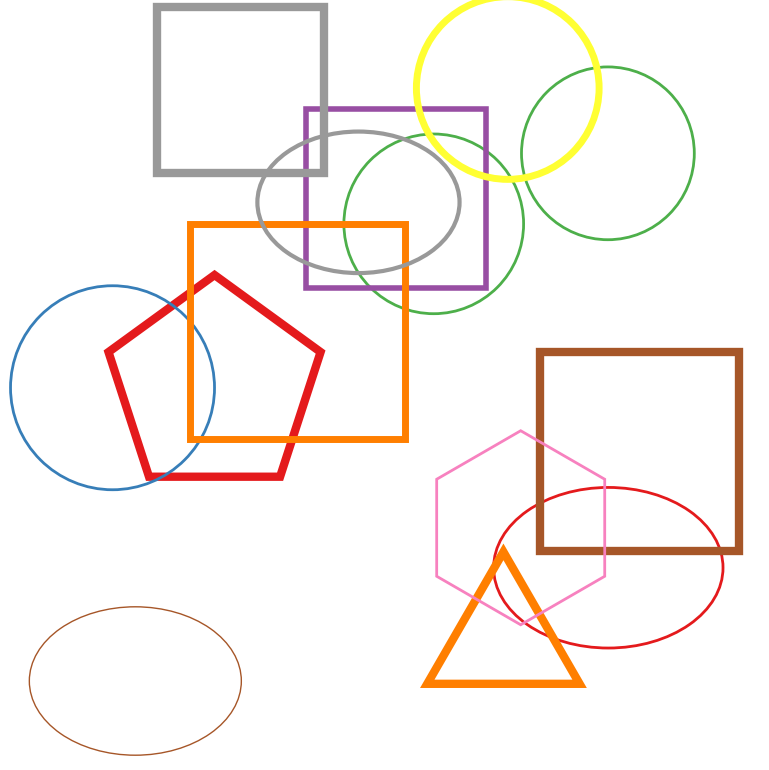[{"shape": "pentagon", "thickness": 3, "radius": 0.72, "center": [0.279, 0.498]}, {"shape": "oval", "thickness": 1, "radius": 0.74, "center": [0.79, 0.263]}, {"shape": "circle", "thickness": 1, "radius": 0.66, "center": [0.146, 0.496]}, {"shape": "circle", "thickness": 1, "radius": 0.58, "center": [0.563, 0.709]}, {"shape": "circle", "thickness": 1, "radius": 0.56, "center": [0.789, 0.801]}, {"shape": "square", "thickness": 2, "radius": 0.58, "center": [0.514, 0.742]}, {"shape": "triangle", "thickness": 3, "radius": 0.57, "center": [0.654, 0.169]}, {"shape": "square", "thickness": 2.5, "radius": 0.7, "center": [0.386, 0.569]}, {"shape": "circle", "thickness": 2.5, "radius": 0.59, "center": [0.659, 0.886]}, {"shape": "square", "thickness": 3, "radius": 0.65, "center": [0.83, 0.414]}, {"shape": "oval", "thickness": 0.5, "radius": 0.69, "center": [0.176, 0.116]}, {"shape": "hexagon", "thickness": 1, "radius": 0.63, "center": [0.676, 0.315]}, {"shape": "square", "thickness": 3, "radius": 0.54, "center": [0.313, 0.883]}, {"shape": "oval", "thickness": 1.5, "radius": 0.66, "center": [0.466, 0.737]}]